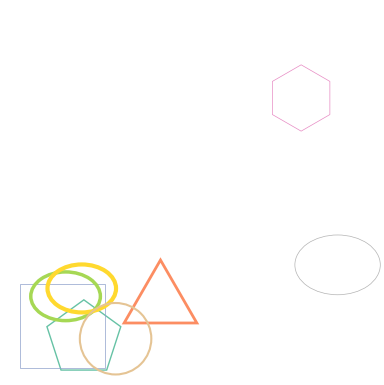[{"shape": "pentagon", "thickness": 1, "radius": 0.5, "center": [0.218, 0.12]}, {"shape": "triangle", "thickness": 2, "radius": 0.55, "center": [0.417, 0.216]}, {"shape": "square", "thickness": 0.5, "radius": 0.55, "center": [0.162, 0.153]}, {"shape": "hexagon", "thickness": 0.5, "radius": 0.43, "center": [0.782, 0.746]}, {"shape": "oval", "thickness": 2.5, "radius": 0.45, "center": [0.17, 0.23]}, {"shape": "oval", "thickness": 3, "radius": 0.45, "center": [0.212, 0.251]}, {"shape": "circle", "thickness": 1.5, "radius": 0.46, "center": [0.3, 0.12]}, {"shape": "oval", "thickness": 0.5, "radius": 0.55, "center": [0.877, 0.312]}]